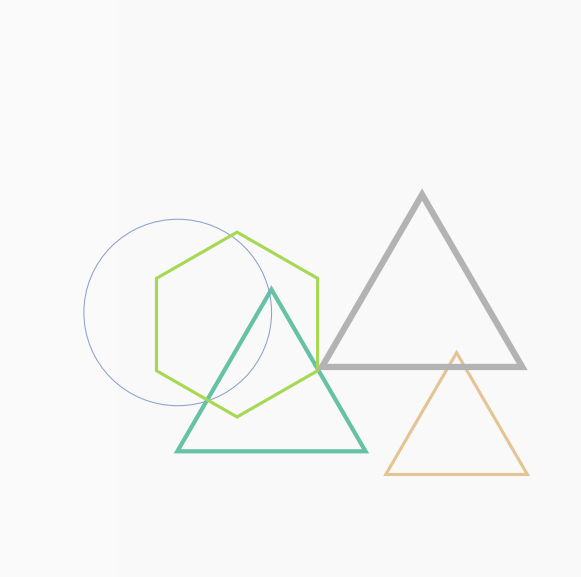[{"shape": "triangle", "thickness": 2, "radius": 0.93, "center": [0.467, 0.311]}, {"shape": "circle", "thickness": 0.5, "radius": 0.81, "center": [0.306, 0.458]}, {"shape": "hexagon", "thickness": 1.5, "radius": 0.8, "center": [0.408, 0.437]}, {"shape": "triangle", "thickness": 1.5, "radius": 0.7, "center": [0.786, 0.248]}, {"shape": "triangle", "thickness": 3, "radius": 0.99, "center": [0.726, 0.463]}]